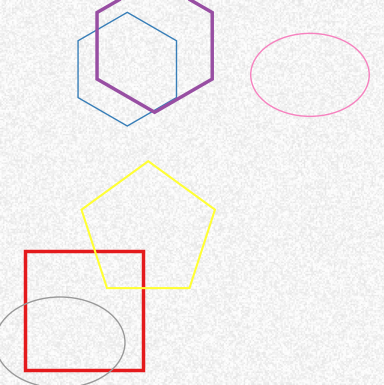[{"shape": "square", "thickness": 2.5, "radius": 0.77, "center": [0.219, 0.193]}, {"shape": "hexagon", "thickness": 1, "radius": 0.74, "center": [0.331, 0.82]}, {"shape": "hexagon", "thickness": 2.5, "radius": 0.86, "center": [0.402, 0.881]}, {"shape": "pentagon", "thickness": 1.5, "radius": 0.91, "center": [0.385, 0.399]}, {"shape": "oval", "thickness": 1, "radius": 0.77, "center": [0.805, 0.806]}, {"shape": "oval", "thickness": 1, "radius": 0.84, "center": [0.156, 0.11]}]